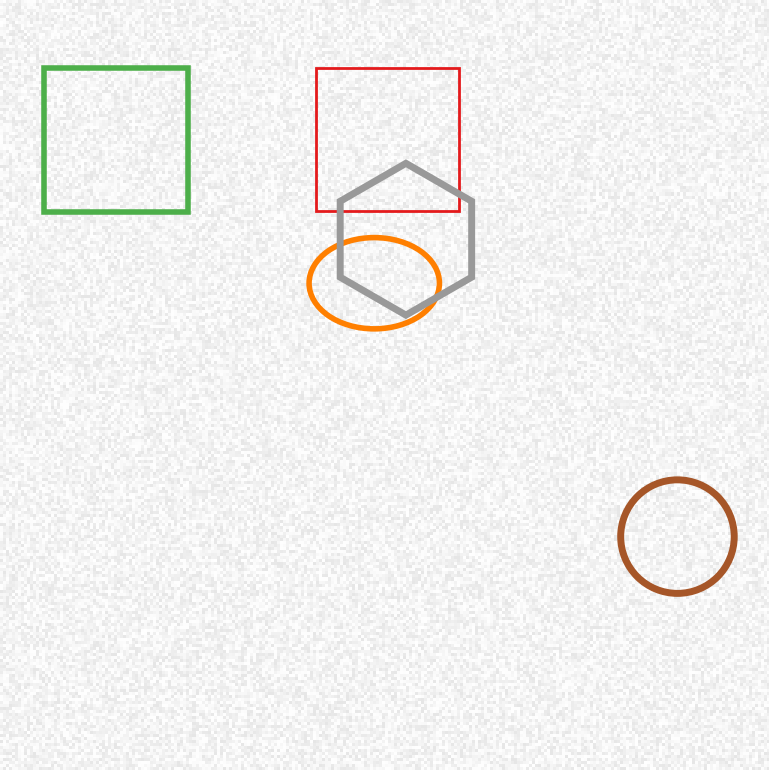[{"shape": "square", "thickness": 1, "radius": 0.46, "center": [0.503, 0.819]}, {"shape": "square", "thickness": 2, "radius": 0.47, "center": [0.151, 0.818]}, {"shape": "oval", "thickness": 2, "radius": 0.42, "center": [0.486, 0.632]}, {"shape": "circle", "thickness": 2.5, "radius": 0.37, "center": [0.88, 0.303]}, {"shape": "hexagon", "thickness": 2.5, "radius": 0.49, "center": [0.527, 0.689]}]